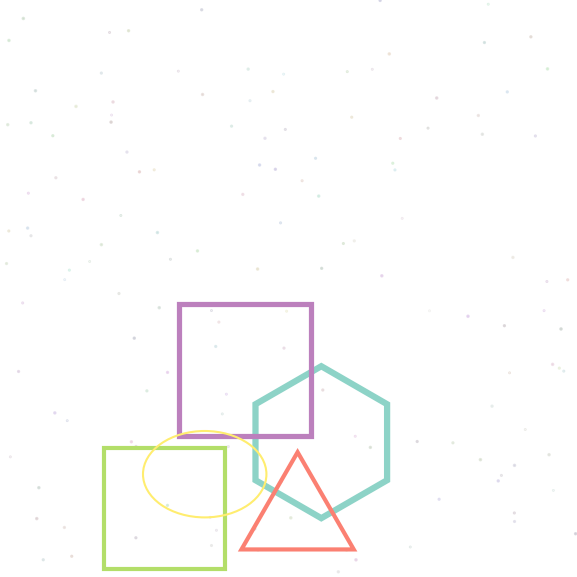[{"shape": "hexagon", "thickness": 3, "radius": 0.66, "center": [0.556, 0.233]}, {"shape": "triangle", "thickness": 2, "radius": 0.56, "center": [0.515, 0.104]}, {"shape": "square", "thickness": 2, "radius": 0.52, "center": [0.284, 0.118]}, {"shape": "square", "thickness": 2.5, "radius": 0.57, "center": [0.424, 0.358]}, {"shape": "oval", "thickness": 1, "radius": 0.53, "center": [0.354, 0.178]}]